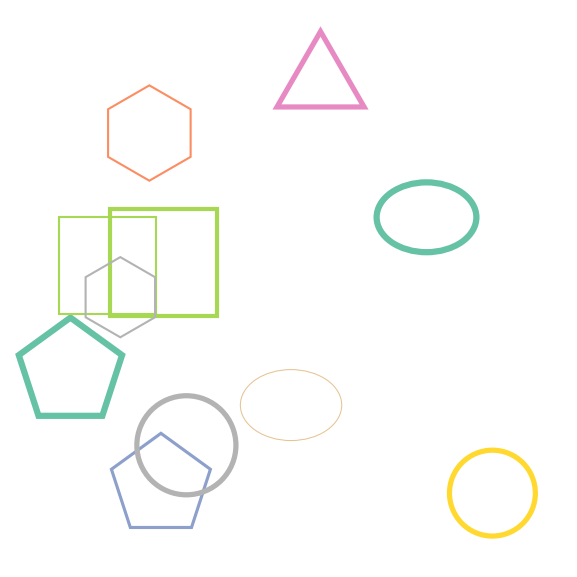[{"shape": "oval", "thickness": 3, "radius": 0.43, "center": [0.739, 0.623]}, {"shape": "pentagon", "thickness": 3, "radius": 0.47, "center": [0.122, 0.355]}, {"shape": "hexagon", "thickness": 1, "radius": 0.41, "center": [0.259, 0.769]}, {"shape": "pentagon", "thickness": 1.5, "radius": 0.45, "center": [0.279, 0.159]}, {"shape": "triangle", "thickness": 2.5, "radius": 0.44, "center": [0.555, 0.857]}, {"shape": "square", "thickness": 2, "radius": 0.46, "center": [0.282, 0.545]}, {"shape": "square", "thickness": 1, "radius": 0.42, "center": [0.186, 0.539]}, {"shape": "circle", "thickness": 2.5, "radius": 0.37, "center": [0.853, 0.145]}, {"shape": "oval", "thickness": 0.5, "radius": 0.44, "center": [0.504, 0.298]}, {"shape": "circle", "thickness": 2.5, "radius": 0.43, "center": [0.323, 0.228]}, {"shape": "hexagon", "thickness": 1, "radius": 0.35, "center": [0.208, 0.484]}]